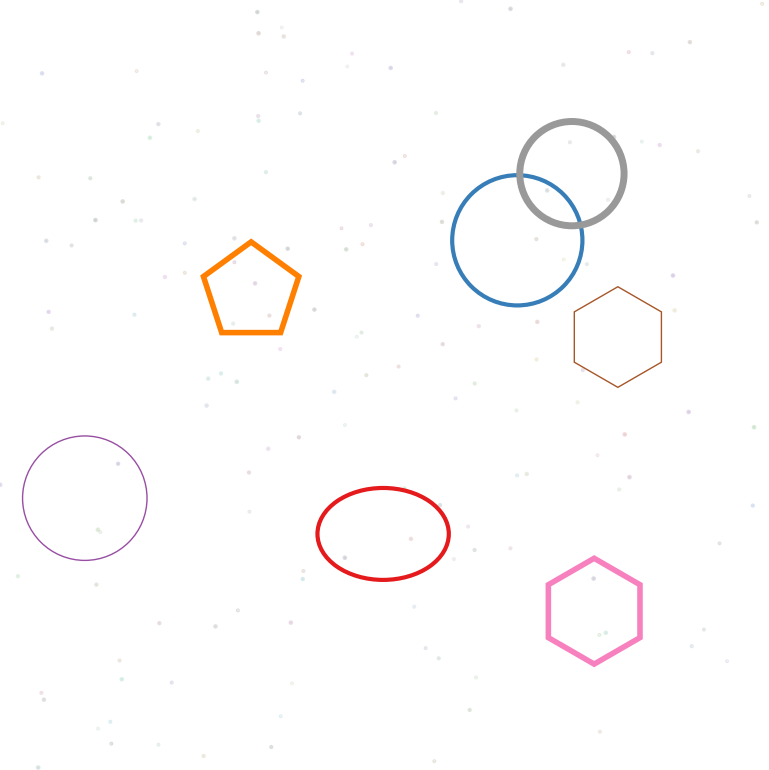[{"shape": "oval", "thickness": 1.5, "radius": 0.43, "center": [0.498, 0.307]}, {"shape": "circle", "thickness": 1.5, "radius": 0.42, "center": [0.672, 0.688]}, {"shape": "circle", "thickness": 0.5, "radius": 0.4, "center": [0.11, 0.353]}, {"shape": "pentagon", "thickness": 2, "radius": 0.33, "center": [0.326, 0.621]}, {"shape": "hexagon", "thickness": 0.5, "radius": 0.33, "center": [0.802, 0.562]}, {"shape": "hexagon", "thickness": 2, "radius": 0.34, "center": [0.772, 0.206]}, {"shape": "circle", "thickness": 2.5, "radius": 0.34, "center": [0.743, 0.774]}]